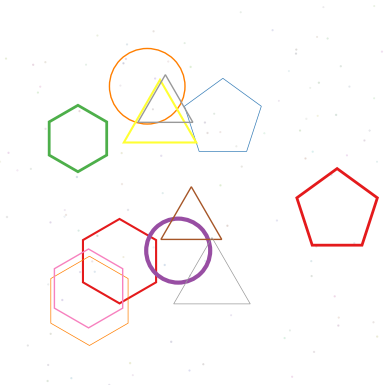[{"shape": "pentagon", "thickness": 2, "radius": 0.55, "center": [0.876, 0.452]}, {"shape": "hexagon", "thickness": 1.5, "radius": 0.55, "center": [0.31, 0.322]}, {"shape": "pentagon", "thickness": 0.5, "radius": 0.52, "center": [0.579, 0.692]}, {"shape": "hexagon", "thickness": 2, "radius": 0.43, "center": [0.202, 0.64]}, {"shape": "circle", "thickness": 3, "radius": 0.42, "center": [0.463, 0.349]}, {"shape": "hexagon", "thickness": 0.5, "radius": 0.58, "center": [0.232, 0.219]}, {"shape": "circle", "thickness": 1, "radius": 0.49, "center": [0.382, 0.776]}, {"shape": "triangle", "thickness": 1.5, "radius": 0.54, "center": [0.416, 0.684]}, {"shape": "triangle", "thickness": 1, "radius": 0.46, "center": [0.497, 0.424]}, {"shape": "hexagon", "thickness": 1, "radius": 0.51, "center": [0.23, 0.251]}, {"shape": "triangle", "thickness": 1, "radius": 0.41, "center": [0.43, 0.723]}, {"shape": "triangle", "thickness": 0.5, "radius": 0.57, "center": [0.551, 0.268]}]